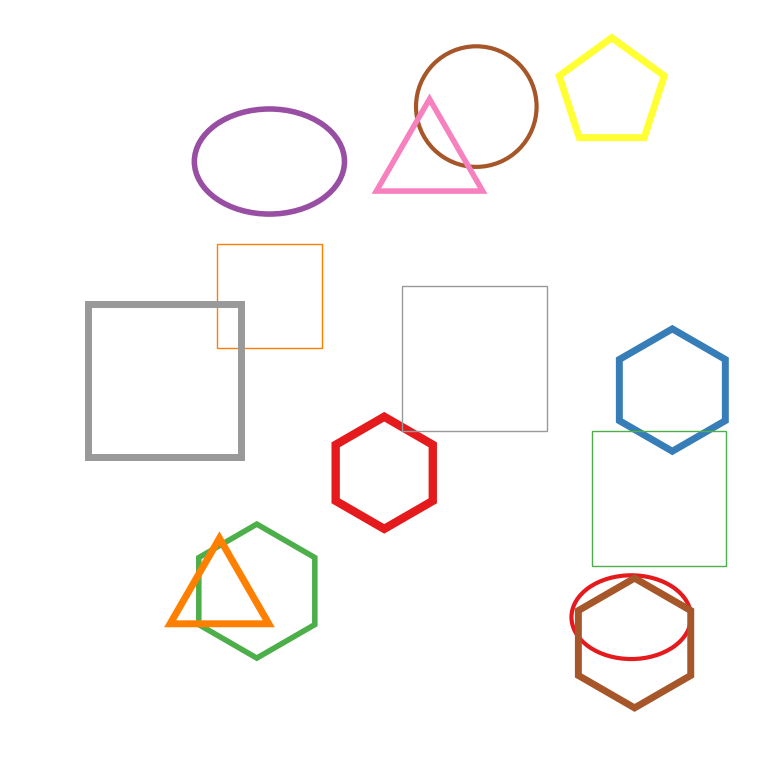[{"shape": "hexagon", "thickness": 3, "radius": 0.36, "center": [0.499, 0.386]}, {"shape": "oval", "thickness": 1.5, "radius": 0.39, "center": [0.82, 0.198]}, {"shape": "hexagon", "thickness": 2.5, "radius": 0.4, "center": [0.873, 0.493]}, {"shape": "square", "thickness": 0.5, "radius": 0.44, "center": [0.856, 0.353]}, {"shape": "hexagon", "thickness": 2, "radius": 0.43, "center": [0.334, 0.232]}, {"shape": "oval", "thickness": 2, "radius": 0.49, "center": [0.35, 0.79]}, {"shape": "square", "thickness": 0.5, "radius": 0.34, "center": [0.35, 0.615]}, {"shape": "triangle", "thickness": 2.5, "radius": 0.37, "center": [0.285, 0.227]}, {"shape": "pentagon", "thickness": 2.5, "radius": 0.36, "center": [0.794, 0.879]}, {"shape": "hexagon", "thickness": 2.5, "radius": 0.42, "center": [0.824, 0.165]}, {"shape": "circle", "thickness": 1.5, "radius": 0.39, "center": [0.619, 0.862]}, {"shape": "triangle", "thickness": 2, "radius": 0.4, "center": [0.558, 0.792]}, {"shape": "square", "thickness": 2.5, "radius": 0.5, "center": [0.214, 0.506]}, {"shape": "square", "thickness": 0.5, "radius": 0.47, "center": [0.616, 0.534]}]